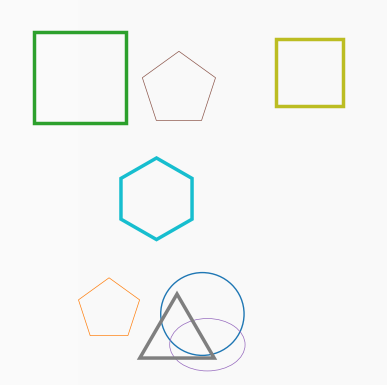[{"shape": "circle", "thickness": 1, "radius": 0.54, "center": [0.522, 0.184]}, {"shape": "pentagon", "thickness": 0.5, "radius": 0.41, "center": [0.281, 0.196]}, {"shape": "square", "thickness": 2.5, "radius": 0.59, "center": [0.206, 0.8]}, {"shape": "oval", "thickness": 0.5, "radius": 0.49, "center": [0.535, 0.105]}, {"shape": "pentagon", "thickness": 0.5, "radius": 0.5, "center": [0.462, 0.767]}, {"shape": "triangle", "thickness": 2.5, "radius": 0.55, "center": [0.457, 0.125]}, {"shape": "square", "thickness": 2.5, "radius": 0.43, "center": [0.799, 0.812]}, {"shape": "hexagon", "thickness": 2.5, "radius": 0.53, "center": [0.404, 0.484]}]